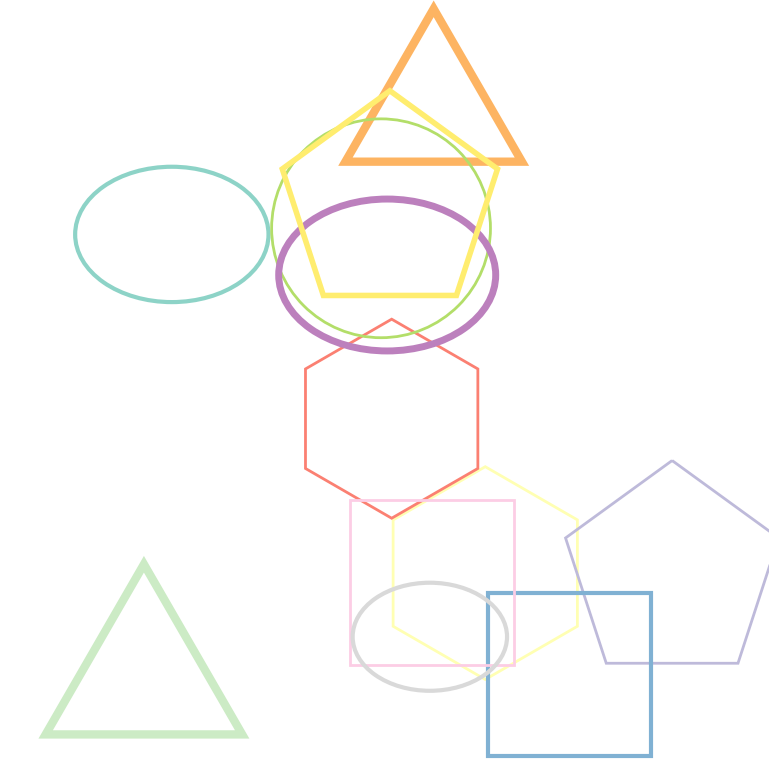[{"shape": "oval", "thickness": 1.5, "radius": 0.63, "center": [0.223, 0.696]}, {"shape": "hexagon", "thickness": 1, "radius": 0.69, "center": [0.63, 0.256]}, {"shape": "pentagon", "thickness": 1, "radius": 0.73, "center": [0.873, 0.256]}, {"shape": "hexagon", "thickness": 1, "radius": 0.65, "center": [0.509, 0.456]}, {"shape": "square", "thickness": 1.5, "radius": 0.53, "center": [0.74, 0.124]}, {"shape": "triangle", "thickness": 3, "radius": 0.66, "center": [0.563, 0.856]}, {"shape": "circle", "thickness": 1, "radius": 0.71, "center": [0.495, 0.704]}, {"shape": "square", "thickness": 1, "radius": 0.53, "center": [0.561, 0.243]}, {"shape": "oval", "thickness": 1.5, "radius": 0.5, "center": [0.558, 0.173]}, {"shape": "oval", "thickness": 2.5, "radius": 0.7, "center": [0.503, 0.643]}, {"shape": "triangle", "thickness": 3, "radius": 0.74, "center": [0.187, 0.12]}, {"shape": "pentagon", "thickness": 2, "radius": 0.73, "center": [0.506, 0.735]}]